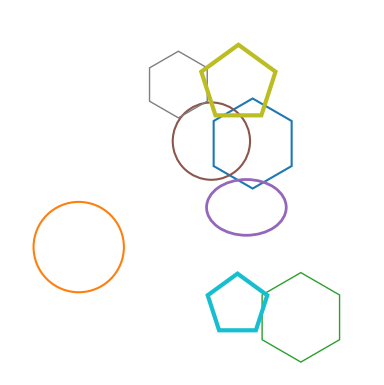[{"shape": "hexagon", "thickness": 1.5, "radius": 0.58, "center": [0.656, 0.627]}, {"shape": "circle", "thickness": 1.5, "radius": 0.59, "center": [0.204, 0.358]}, {"shape": "hexagon", "thickness": 1, "radius": 0.58, "center": [0.781, 0.176]}, {"shape": "oval", "thickness": 2, "radius": 0.52, "center": [0.64, 0.461]}, {"shape": "circle", "thickness": 1.5, "radius": 0.5, "center": [0.549, 0.633]}, {"shape": "hexagon", "thickness": 1, "radius": 0.43, "center": [0.463, 0.78]}, {"shape": "pentagon", "thickness": 3, "radius": 0.51, "center": [0.619, 0.782]}, {"shape": "pentagon", "thickness": 3, "radius": 0.41, "center": [0.617, 0.208]}]